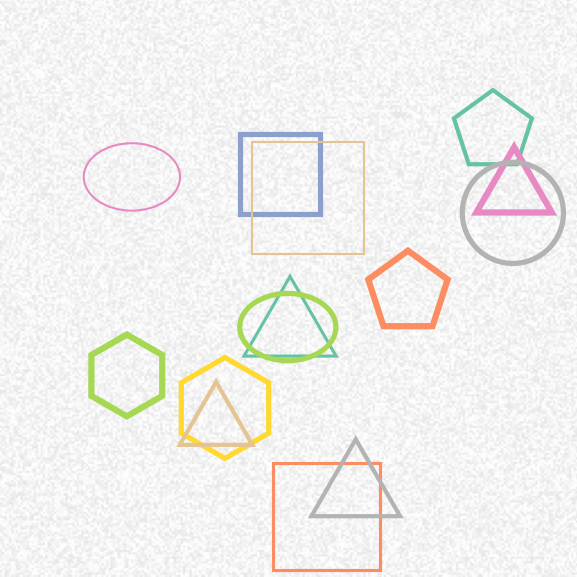[{"shape": "pentagon", "thickness": 2, "radius": 0.35, "center": [0.854, 0.772]}, {"shape": "triangle", "thickness": 1.5, "radius": 0.46, "center": [0.502, 0.429]}, {"shape": "square", "thickness": 1.5, "radius": 0.46, "center": [0.565, 0.105]}, {"shape": "pentagon", "thickness": 3, "radius": 0.36, "center": [0.706, 0.493]}, {"shape": "square", "thickness": 2.5, "radius": 0.35, "center": [0.485, 0.698]}, {"shape": "triangle", "thickness": 3, "radius": 0.38, "center": [0.89, 0.669]}, {"shape": "oval", "thickness": 1, "radius": 0.42, "center": [0.228, 0.693]}, {"shape": "oval", "thickness": 2.5, "radius": 0.42, "center": [0.498, 0.433]}, {"shape": "hexagon", "thickness": 3, "radius": 0.35, "center": [0.22, 0.349]}, {"shape": "hexagon", "thickness": 2.5, "radius": 0.44, "center": [0.39, 0.293]}, {"shape": "triangle", "thickness": 2, "radius": 0.36, "center": [0.374, 0.265]}, {"shape": "square", "thickness": 1, "radius": 0.49, "center": [0.533, 0.656]}, {"shape": "triangle", "thickness": 2, "radius": 0.44, "center": [0.616, 0.15]}, {"shape": "circle", "thickness": 2.5, "radius": 0.44, "center": [0.888, 0.631]}]